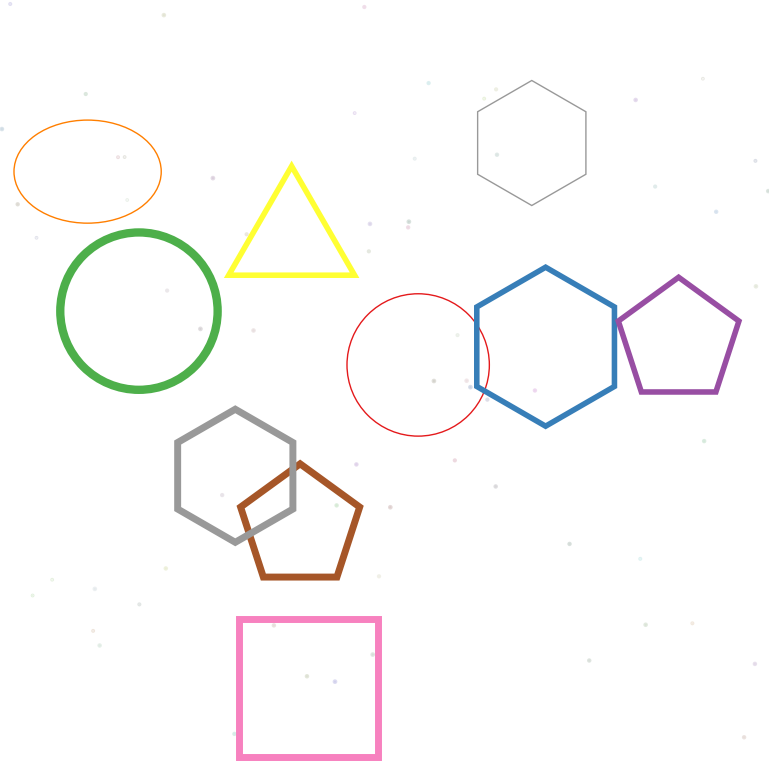[{"shape": "circle", "thickness": 0.5, "radius": 0.46, "center": [0.543, 0.526]}, {"shape": "hexagon", "thickness": 2, "radius": 0.52, "center": [0.709, 0.55]}, {"shape": "circle", "thickness": 3, "radius": 0.51, "center": [0.18, 0.596]}, {"shape": "pentagon", "thickness": 2, "radius": 0.41, "center": [0.881, 0.558]}, {"shape": "oval", "thickness": 0.5, "radius": 0.48, "center": [0.114, 0.777]}, {"shape": "triangle", "thickness": 2, "radius": 0.47, "center": [0.379, 0.69]}, {"shape": "pentagon", "thickness": 2.5, "radius": 0.41, "center": [0.39, 0.316]}, {"shape": "square", "thickness": 2.5, "radius": 0.45, "center": [0.401, 0.106]}, {"shape": "hexagon", "thickness": 2.5, "radius": 0.43, "center": [0.306, 0.382]}, {"shape": "hexagon", "thickness": 0.5, "radius": 0.41, "center": [0.691, 0.814]}]